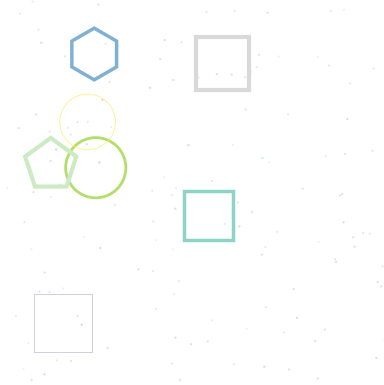[{"shape": "square", "thickness": 2.5, "radius": 0.32, "center": [0.542, 0.44]}, {"shape": "square", "thickness": 0.5, "radius": 0.38, "center": [0.165, 0.162]}, {"shape": "hexagon", "thickness": 2.5, "radius": 0.34, "center": [0.245, 0.86]}, {"shape": "circle", "thickness": 2, "radius": 0.39, "center": [0.249, 0.564]}, {"shape": "square", "thickness": 3, "radius": 0.34, "center": [0.579, 0.835]}, {"shape": "pentagon", "thickness": 3, "radius": 0.35, "center": [0.132, 0.572]}, {"shape": "circle", "thickness": 0.5, "radius": 0.36, "center": [0.228, 0.683]}]